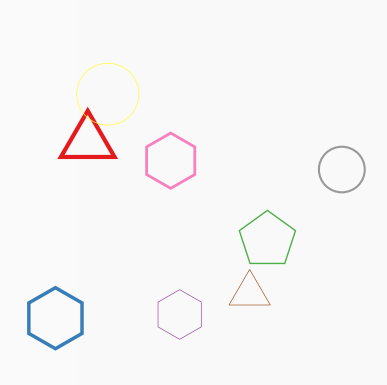[{"shape": "triangle", "thickness": 3, "radius": 0.4, "center": [0.226, 0.632]}, {"shape": "hexagon", "thickness": 2.5, "radius": 0.4, "center": [0.143, 0.174]}, {"shape": "pentagon", "thickness": 1, "radius": 0.38, "center": [0.69, 0.377]}, {"shape": "hexagon", "thickness": 0.5, "radius": 0.32, "center": [0.464, 0.183]}, {"shape": "circle", "thickness": 0.5, "radius": 0.4, "center": [0.278, 0.755]}, {"shape": "triangle", "thickness": 0.5, "radius": 0.31, "center": [0.644, 0.239]}, {"shape": "hexagon", "thickness": 2, "radius": 0.36, "center": [0.441, 0.583]}, {"shape": "circle", "thickness": 1.5, "radius": 0.3, "center": [0.882, 0.56]}]